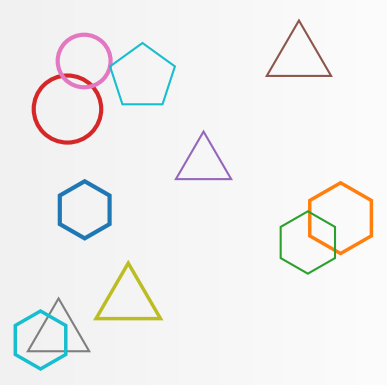[{"shape": "hexagon", "thickness": 3, "radius": 0.37, "center": [0.219, 0.455]}, {"shape": "hexagon", "thickness": 2.5, "radius": 0.46, "center": [0.879, 0.433]}, {"shape": "hexagon", "thickness": 1.5, "radius": 0.4, "center": [0.794, 0.37]}, {"shape": "circle", "thickness": 3, "radius": 0.44, "center": [0.174, 0.717]}, {"shape": "triangle", "thickness": 1.5, "radius": 0.41, "center": [0.525, 0.576]}, {"shape": "triangle", "thickness": 1.5, "radius": 0.48, "center": [0.771, 0.851]}, {"shape": "circle", "thickness": 3, "radius": 0.34, "center": [0.217, 0.842]}, {"shape": "triangle", "thickness": 1.5, "radius": 0.46, "center": [0.151, 0.133]}, {"shape": "triangle", "thickness": 2.5, "radius": 0.48, "center": [0.331, 0.22]}, {"shape": "hexagon", "thickness": 2.5, "radius": 0.38, "center": [0.105, 0.117]}, {"shape": "pentagon", "thickness": 1.5, "radius": 0.44, "center": [0.368, 0.8]}]